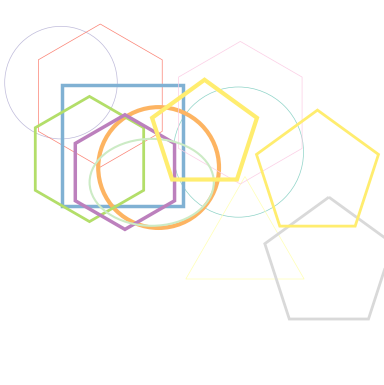[{"shape": "circle", "thickness": 0.5, "radius": 0.85, "center": [0.619, 0.605]}, {"shape": "triangle", "thickness": 0.5, "radius": 0.89, "center": [0.636, 0.364]}, {"shape": "circle", "thickness": 0.5, "radius": 0.73, "center": [0.158, 0.785]}, {"shape": "hexagon", "thickness": 0.5, "radius": 0.93, "center": [0.26, 0.752]}, {"shape": "square", "thickness": 2.5, "radius": 0.79, "center": [0.318, 0.621]}, {"shape": "circle", "thickness": 3, "radius": 0.78, "center": [0.412, 0.565]}, {"shape": "hexagon", "thickness": 2, "radius": 0.81, "center": [0.232, 0.587]}, {"shape": "hexagon", "thickness": 0.5, "radius": 0.93, "center": [0.624, 0.707]}, {"shape": "pentagon", "thickness": 2, "radius": 0.87, "center": [0.854, 0.313]}, {"shape": "hexagon", "thickness": 2.5, "radius": 0.74, "center": [0.324, 0.553]}, {"shape": "oval", "thickness": 1.5, "radius": 0.81, "center": [0.394, 0.526]}, {"shape": "pentagon", "thickness": 2, "radius": 0.83, "center": [0.825, 0.547]}, {"shape": "pentagon", "thickness": 3, "radius": 0.72, "center": [0.531, 0.65]}]